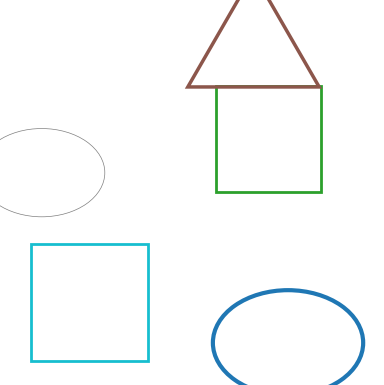[{"shape": "oval", "thickness": 3, "radius": 0.98, "center": [0.748, 0.11]}, {"shape": "square", "thickness": 2, "radius": 0.68, "center": [0.697, 0.639]}, {"shape": "triangle", "thickness": 2.5, "radius": 0.98, "center": [0.658, 0.873]}, {"shape": "oval", "thickness": 0.5, "radius": 0.82, "center": [0.108, 0.552]}, {"shape": "square", "thickness": 2, "radius": 0.76, "center": [0.232, 0.214]}]